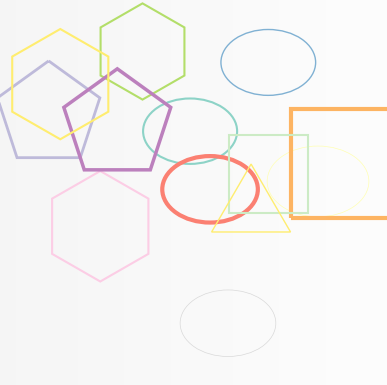[{"shape": "oval", "thickness": 1.5, "radius": 0.61, "center": [0.491, 0.659]}, {"shape": "oval", "thickness": 0.5, "radius": 0.66, "center": [0.821, 0.529]}, {"shape": "pentagon", "thickness": 2, "radius": 0.69, "center": [0.126, 0.703]}, {"shape": "oval", "thickness": 3, "radius": 0.62, "center": [0.542, 0.508]}, {"shape": "oval", "thickness": 1, "radius": 0.61, "center": [0.692, 0.838]}, {"shape": "square", "thickness": 3, "radius": 0.71, "center": [0.892, 0.575]}, {"shape": "hexagon", "thickness": 1.5, "radius": 0.62, "center": [0.368, 0.866]}, {"shape": "hexagon", "thickness": 1.5, "radius": 0.72, "center": [0.259, 0.412]}, {"shape": "oval", "thickness": 0.5, "radius": 0.62, "center": [0.588, 0.16]}, {"shape": "pentagon", "thickness": 2.5, "radius": 0.73, "center": [0.303, 0.676]}, {"shape": "square", "thickness": 1.5, "radius": 0.51, "center": [0.692, 0.548]}, {"shape": "triangle", "thickness": 1, "radius": 0.59, "center": [0.648, 0.456]}, {"shape": "hexagon", "thickness": 1.5, "radius": 0.72, "center": [0.156, 0.781]}]